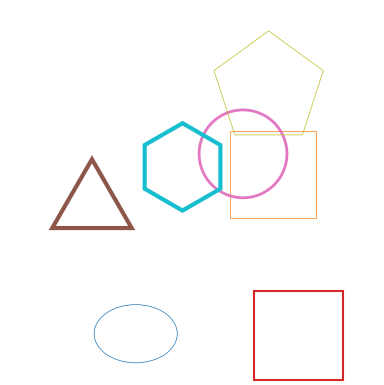[{"shape": "oval", "thickness": 0.5, "radius": 0.54, "center": [0.352, 0.133]}, {"shape": "square", "thickness": 0.5, "radius": 0.56, "center": [0.708, 0.547]}, {"shape": "square", "thickness": 1.5, "radius": 0.58, "center": [0.774, 0.128]}, {"shape": "triangle", "thickness": 3, "radius": 0.6, "center": [0.239, 0.467]}, {"shape": "circle", "thickness": 2, "radius": 0.57, "center": [0.631, 0.6]}, {"shape": "pentagon", "thickness": 0.5, "radius": 0.75, "center": [0.698, 0.77]}, {"shape": "hexagon", "thickness": 3, "radius": 0.57, "center": [0.474, 0.566]}]